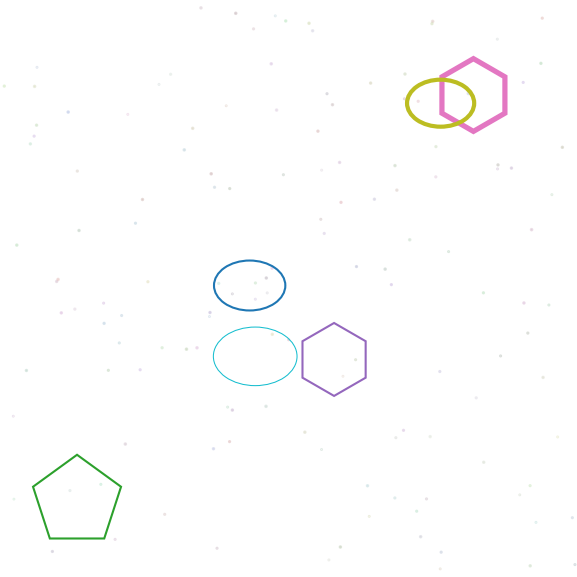[{"shape": "oval", "thickness": 1, "radius": 0.31, "center": [0.432, 0.505]}, {"shape": "pentagon", "thickness": 1, "radius": 0.4, "center": [0.133, 0.132]}, {"shape": "hexagon", "thickness": 1, "radius": 0.32, "center": [0.578, 0.377]}, {"shape": "hexagon", "thickness": 2.5, "radius": 0.31, "center": [0.82, 0.835]}, {"shape": "oval", "thickness": 2, "radius": 0.29, "center": [0.763, 0.82]}, {"shape": "oval", "thickness": 0.5, "radius": 0.36, "center": [0.442, 0.382]}]